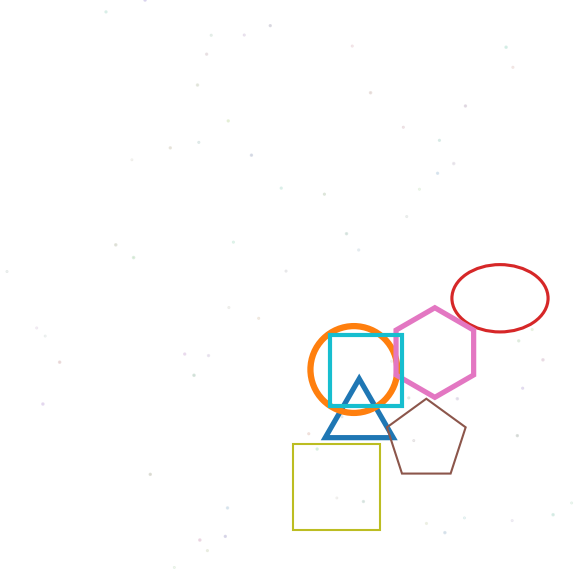[{"shape": "triangle", "thickness": 2.5, "radius": 0.34, "center": [0.622, 0.275]}, {"shape": "circle", "thickness": 3, "radius": 0.38, "center": [0.613, 0.359]}, {"shape": "oval", "thickness": 1.5, "radius": 0.42, "center": [0.866, 0.483]}, {"shape": "pentagon", "thickness": 1, "radius": 0.36, "center": [0.738, 0.237]}, {"shape": "hexagon", "thickness": 2.5, "radius": 0.39, "center": [0.753, 0.389]}, {"shape": "square", "thickness": 1, "radius": 0.37, "center": [0.583, 0.156]}, {"shape": "square", "thickness": 2, "radius": 0.31, "center": [0.634, 0.358]}]